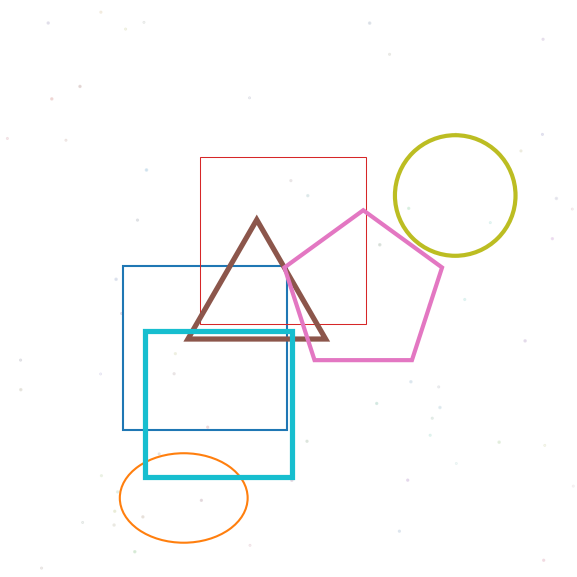[{"shape": "square", "thickness": 1, "radius": 0.71, "center": [0.354, 0.396]}, {"shape": "oval", "thickness": 1, "radius": 0.55, "center": [0.318, 0.137]}, {"shape": "square", "thickness": 0.5, "radius": 0.72, "center": [0.49, 0.583]}, {"shape": "triangle", "thickness": 2.5, "radius": 0.69, "center": [0.445, 0.481]}, {"shape": "pentagon", "thickness": 2, "radius": 0.72, "center": [0.629, 0.492]}, {"shape": "circle", "thickness": 2, "radius": 0.52, "center": [0.788, 0.661]}, {"shape": "square", "thickness": 2.5, "radius": 0.64, "center": [0.378, 0.3]}]